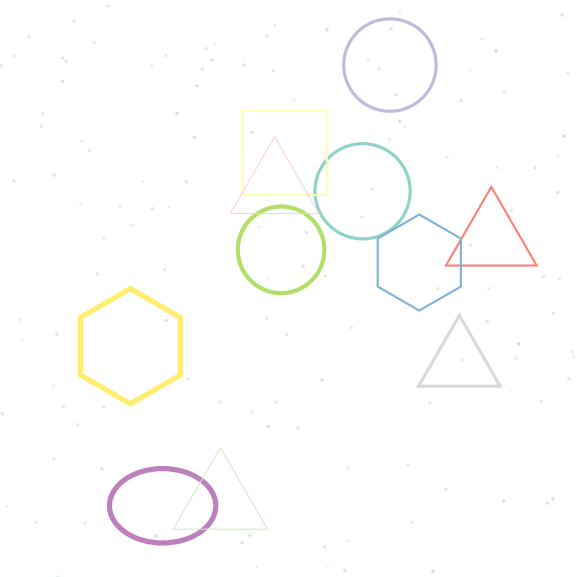[{"shape": "circle", "thickness": 1.5, "radius": 0.41, "center": [0.628, 0.668]}, {"shape": "square", "thickness": 1, "radius": 0.36, "center": [0.493, 0.735]}, {"shape": "circle", "thickness": 1.5, "radius": 0.4, "center": [0.675, 0.887]}, {"shape": "triangle", "thickness": 1, "radius": 0.45, "center": [0.851, 0.585]}, {"shape": "hexagon", "thickness": 1, "radius": 0.42, "center": [0.726, 0.545]}, {"shape": "circle", "thickness": 2, "radius": 0.37, "center": [0.487, 0.567]}, {"shape": "triangle", "thickness": 0.5, "radius": 0.44, "center": [0.476, 0.674]}, {"shape": "triangle", "thickness": 1.5, "radius": 0.41, "center": [0.795, 0.371]}, {"shape": "oval", "thickness": 2.5, "radius": 0.46, "center": [0.282, 0.123]}, {"shape": "triangle", "thickness": 0.5, "radius": 0.47, "center": [0.382, 0.13]}, {"shape": "hexagon", "thickness": 2.5, "radius": 0.5, "center": [0.226, 0.4]}]